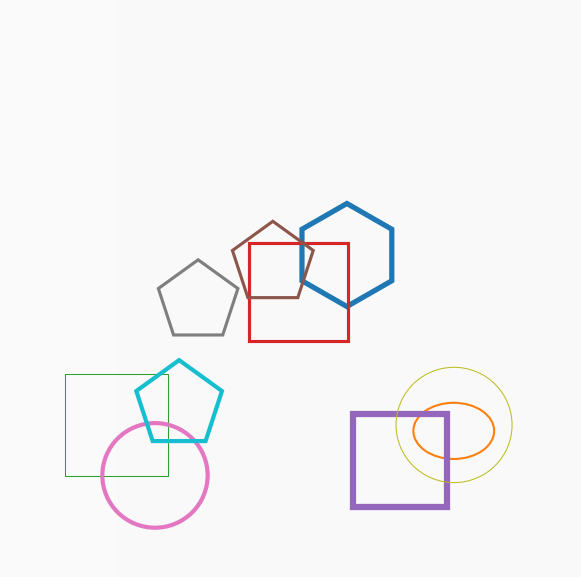[{"shape": "hexagon", "thickness": 2.5, "radius": 0.45, "center": [0.597, 0.558]}, {"shape": "oval", "thickness": 1, "radius": 0.35, "center": [0.781, 0.253]}, {"shape": "square", "thickness": 0.5, "radius": 0.44, "center": [0.2, 0.263]}, {"shape": "square", "thickness": 1.5, "radius": 0.42, "center": [0.513, 0.493]}, {"shape": "square", "thickness": 3, "radius": 0.4, "center": [0.689, 0.202]}, {"shape": "pentagon", "thickness": 1.5, "radius": 0.37, "center": [0.469, 0.543]}, {"shape": "circle", "thickness": 2, "radius": 0.45, "center": [0.267, 0.176]}, {"shape": "pentagon", "thickness": 1.5, "radius": 0.36, "center": [0.341, 0.477]}, {"shape": "circle", "thickness": 0.5, "radius": 0.5, "center": [0.781, 0.263]}, {"shape": "pentagon", "thickness": 2, "radius": 0.39, "center": [0.308, 0.298]}]